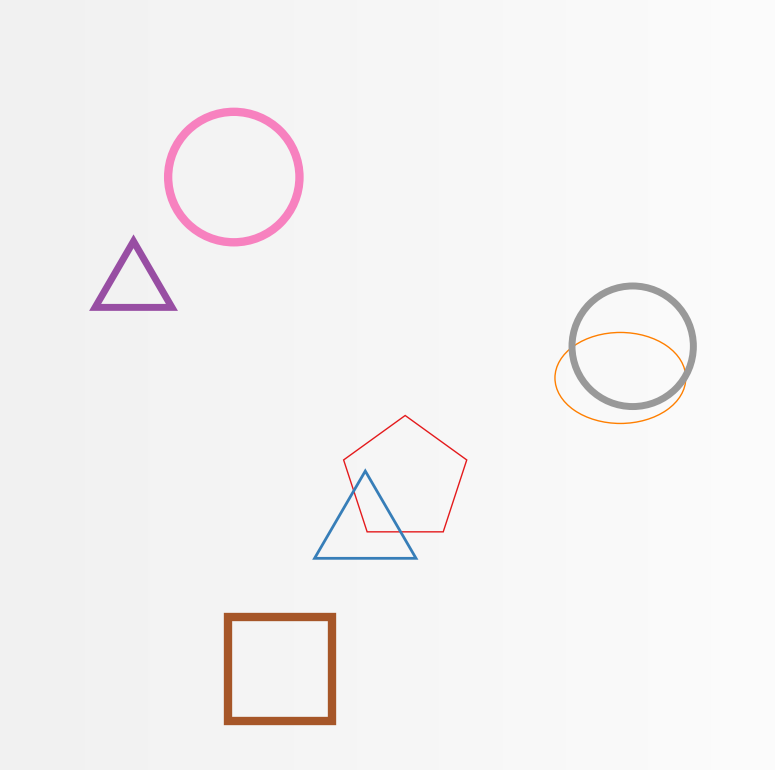[{"shape": "pentagon", "thickness": 0.5, "radius": 0.42, "center": [0.523, 0.377]}, {"shape": "triangle", "thickness": 1, "radius": 0.38, "center": [0.471, 0.313]}, {"shape": "triangle", "thickness": 2.5, "radius": 0.29, "center": [0.172, 0.629]}, {"shape": "oval", "thickness": 0.5, "radius": 0.42, "center": [0.8, 0.509]}, {"shape": "square", "thickness": 3, "radius": 0.34, "center": [0.361, 0.132]}, {"shape": "circle", "thickness": 3, "radius": 0.42, "center": [0.302, 0.77]}, {"shape": "circle", "thickness": 2.5, "radius": 0.39, "center": [0.816, 0.55]}]